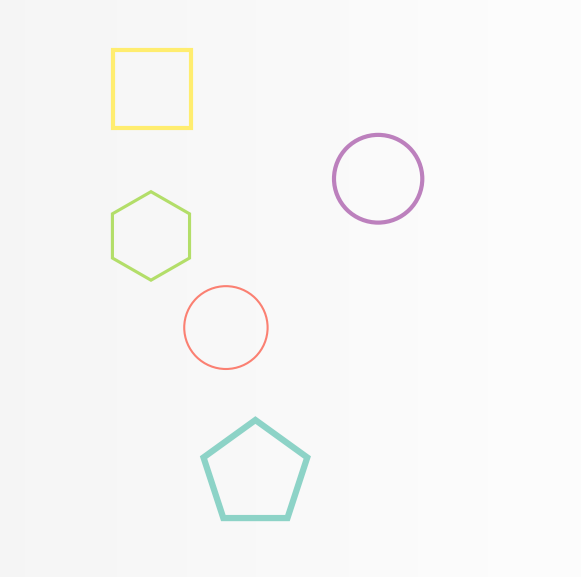[{"shape": "pentagon", "thickness": 3, "radius": 0.47, "center": [0.439, 0.178]}, {"shape": "circle", "thickness": 1, "radius": 0.36, "center": [0.389, 0.432]}, {"shape": "hexagon", "thickness": 1.5, "radius": 0.38, "center": [0.26, 0.591]}, {"shape": "circle", "thickness": 2, "radius": 0.38, "center": [0.651, 0.69]}, {"shape": "square", "thickness": 2, "radius": 0.34, "center": [0.262, 0.845]}]